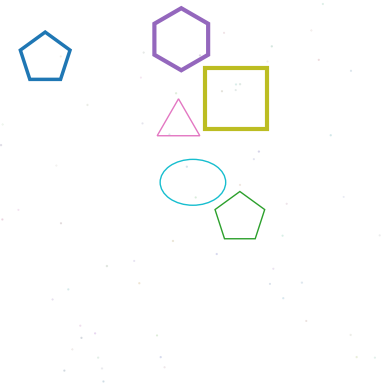[{"shape": "pentagon", "thickness": 2.5, "radius": 0.34, "center": [0.117, 0.849]}, {"shape": "pentagon", "thickness": 1, "radius": 0.34, "center": [0.623, 0.435]}, {"shape": "hexagon", "thickness": 3, "radius": 0.4, "center": [0.471, 0.898]}, {"shape": "triangle", "thickness": 1, "radius": 0.32, "center": [0.464, 0.679]}, {"shape": "square", "thickness": 3, "radius": 0.4, "center": [0.613, 0.745]}, {"shape": "oval", "thickness": 1, "radius": 0.43, "center": [0.501, 0.526]}]